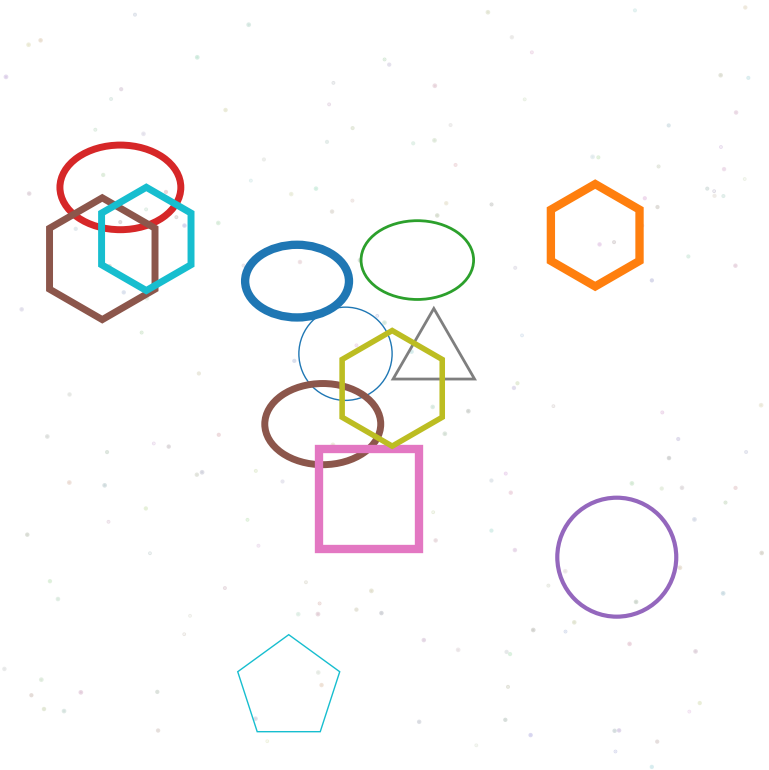[{"shape": "oval", "thickness": 3, "radius": 0.34, "center": [0.386, 0.635]}, {"shape": "circle", "thickness": 0.5, "radius": 0.3, "center": [0.449, 0.541]}, {"shape": "hexagon", "thickness": 3, "radius": 0.33, "center": [0.773, 0.694]}, {"shape": "oval", "thickness": 1, "radius": 0.37, "center": [0.542, 0.662]}, {"shape": "oval", "thickness": 2.5, "radius": 0.39, "center": [0.156, 0.757]}, {"shape": "circle", "thickness": 1.5, "radius": 0.39, "center": [0.801, 0.276]}, {"shape": "hexagon", "thickness": 2.5, "radius": 0.4, "center": [0.133, 0.664]}, {"shape": "oval", "thickness": 2.5, "radius": 0.38, "center": [0.419, 0.449]}, {"shape": "square", "thickness": 3, "radius": 0.32, "center": [0.48, 0.352]}, {"shape": "triangle", "thickness": 1, "radius": 0.31, "center": [0.563, 0.538]}, {"shape": "hexagon", "thickness": 2, "radius": 0.38, "center": [0.509, 0.496]}, {"shape": "pentagon", "thickness": 0.5, "radius": 0.35, "center": [0.375, 0.106]}, {"shape": "hexagon", "thickness": 2.5, "radius": 0.34, "center": [0.19, 0.69]}]